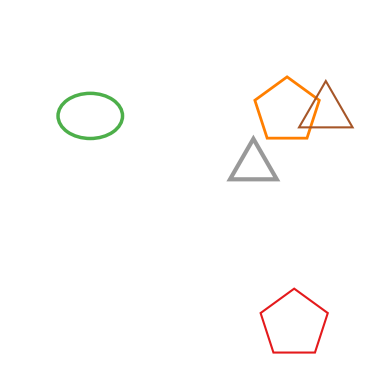[{"shape": "pentagon", "thickness": 1.5, "radius": 0.46, "center": [0.764, 0.159]}, {"shape": "oval", "thickness": 2.5, "radius": 0.42, "center": [0.234, 0.699]}, {"shape": "pentagon", "thickness": 2, "radius": 0.44, "center": [0.746, 0.712]}, {"shape": "triangle", "thickness": 1.5, "radius": 0.4, "center": [0.846, 0.709]}, {"shape": "triangle", "thickness": 3, "radius": 0.35, "center": [0.658, 0.569]}]